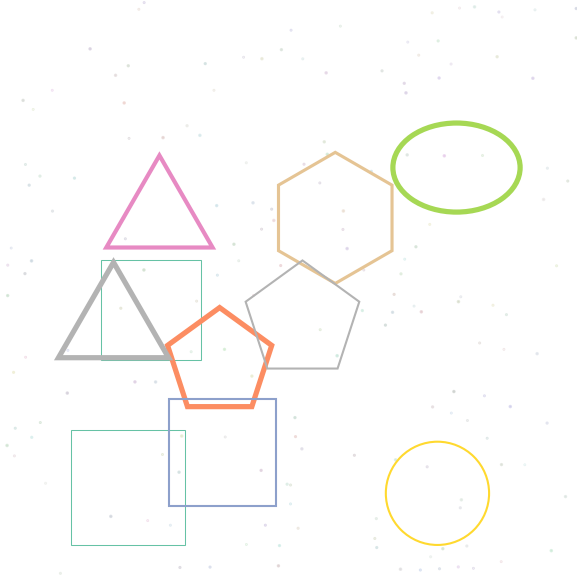[{"shape": "square", "thickness": 0.5, "radius": 0.43, "center": [0.261, 0.462]}, {"shape": "square", "thickness": 0.5, "radius": 0.5, "center": [0.222, 0.155]}, {"shape": "pentagon", "thickness": 2.5, "radius": 0.47, "center": [0.38, 0.372]}, {"shape": "square", "thickness": 1, "radius": 0.46, "center": [0.385, 0.215]}, {"shape": "triangle", "thickness": 2, "radius": 0.53, "center": [0.276, 0.624]}, {"shape": "oval", "thickness": 2.5, "radius": 0.55, "center": [0.79, 0.709]}, {"shape": "circle", "thickness": 1, "radius": 0.45, "center": [0.758, 0.145]}, {"shape": "hexagon", "thickness": 1.5, "radius": 0.57, "center": [0.581, 0.622]}, {"shape": "pentagon", "thickness": 1, "radius": 0.52, "center": [0.524, 0.445]}, {"shape": "triangle", "thickness": 2.5, "radius": 0.55, "center": [0.197, 0.435]}]